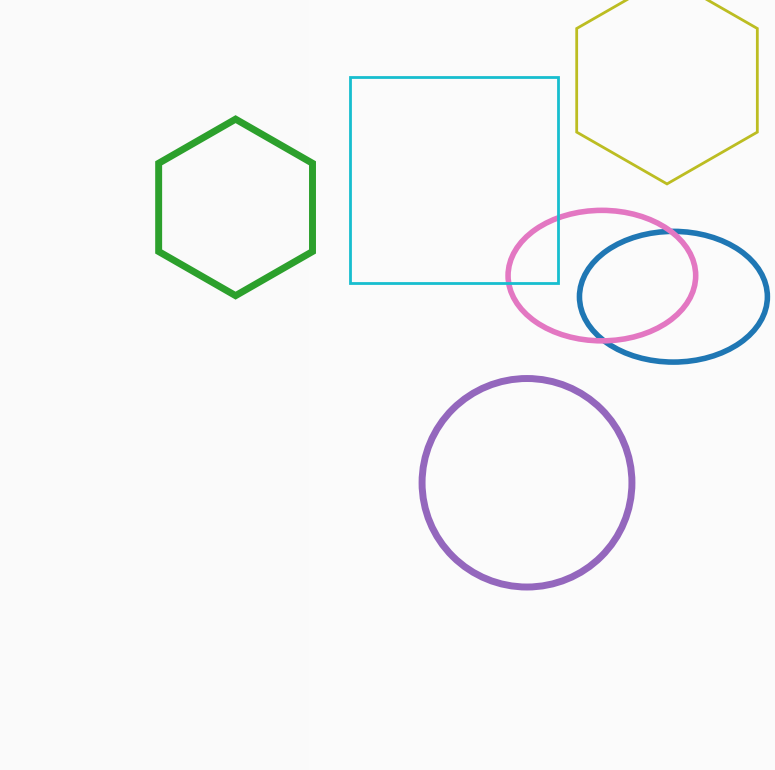[{"shape": "oval", "thickness": 2, "radius": 0.61, "center": [0.869, 0.615]}, {"shape": "hexagon", "thickness": 2.5, "radius": 0.57, "center": [0.304, 0.731]}, {"shape": "circle", "thickness": 2.5, "radius": 0.68, "center": [0.68, 0.373]}, {"shape": "oval", "thickness": 2, "radius": 0.61, "center": [0.777, 0.642]}, {"shape": "hexagon", "thickness": 1, "radius": 0.67, "center": [0.861, 0.896]}, {"shape": "square", "thickness": 1, "radius": 0.67, "center": [0.585, 0.766]}]